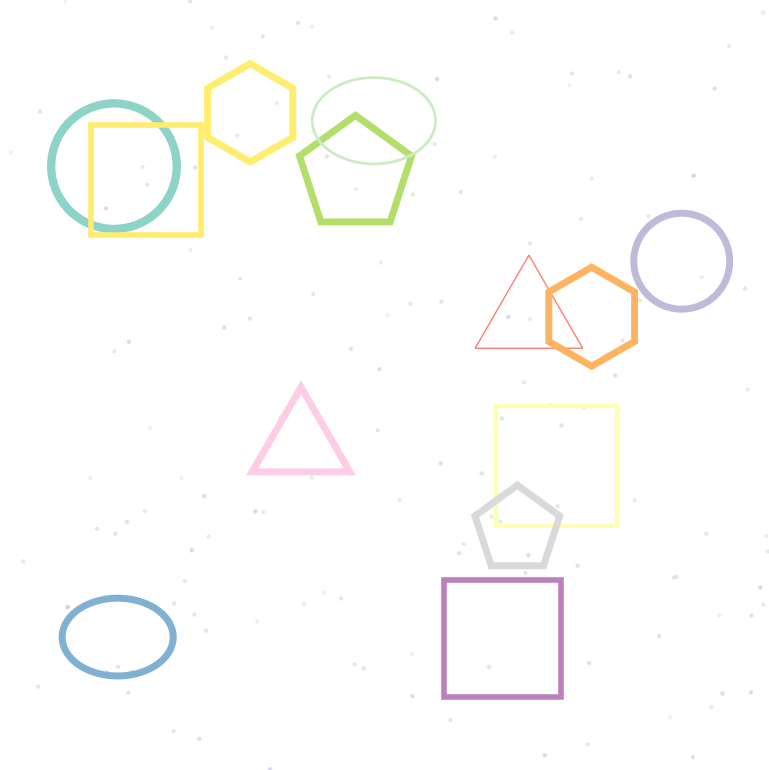[{"shape": "circle", "thickness": 3, "radius": 0.41, "center": [0.148, 0.784]}, {"shape": "square", "thickness": 1.5, "radius": 0.39, "center": [0.723, 0.395]}, {"shape": "circle", "thickness": 2.5, "radius": 0.31, "center": [0.885, 0.661]}, {"shape": "triangle", "thickness": 0.5, "radius": 0.4, "center": [0.687, 0.588]}, {"shape": "oval", "thickness": 2.5, "radius": 0.36, "center": [0.153, 0.173]}, {"shape": "hexagon", "thickness": 2.5, "radius": 0.32, "center": [0.768, 0.589]}, {"shape": "pentagon", "thickness": 2.5, "radius": 0.38, "center": [0.462, 0.774]}, {"shape": "triangle", "thickness": 2.5, "radius": 0.37, "center": [0.391, 0.424]}, {"shape": "pentagon", "thickness": 2.5, "radius": 0.29, "center": [0.672, 0.312]}, {"shape": "square", "thickness": 2, "radius": 0.38, "center": [0.652, 0.171]}, {"shape": "oval", "thickness": 1, "radius": 0.4, "center": [0.486, 0.843]}, {"shape": "hexagon", "thickness": 2.5, "radius": 0.32, "center": [0.325, 0.854]}, {"shape": "square", "thickness": 2, "radius": 0.36, "center": [0.189, 0.766]}]